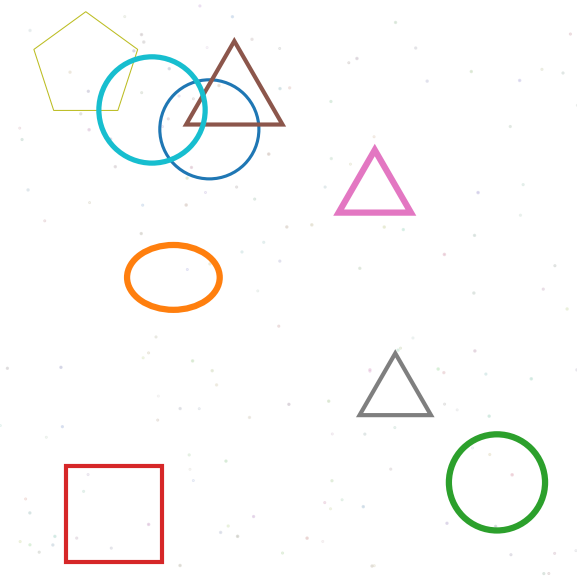[{"shape": "circle", "thickness": 1.5, "radius": 0.43, "center": [0.363, 0.775]}, {"shape": "oval", "thickness": 3, "radius": 0.4, "center": [0.3, 0.519]}, {"shape": "circle", "thickness": 3, "radius": 0.42, "center": [0.861, 0.164]}, {"shape": "square", "thickness": 2, "radius": 0.41, "center": [0.198, 0.11]}, {"shape": "triangle", "thickness": 2, "radius": 0.48, "center": [0.406, 0.832]}, {"shape": "triangle", "thickness": 3, "radius": 0.36, "center": [0.649, 0.667]}, {"shape": "triangle", "thickness": 2, "radius": 0.36, "center": [0.684, 0.316]}, {"shape": "pentagon", "thickness": 0.5, "radius": 0.47, "center": [0.149, 0.884]}, {"shape": "circle", "thickness": 2.5, "radius": 0.46, "center": [0.263, 0.809]}]